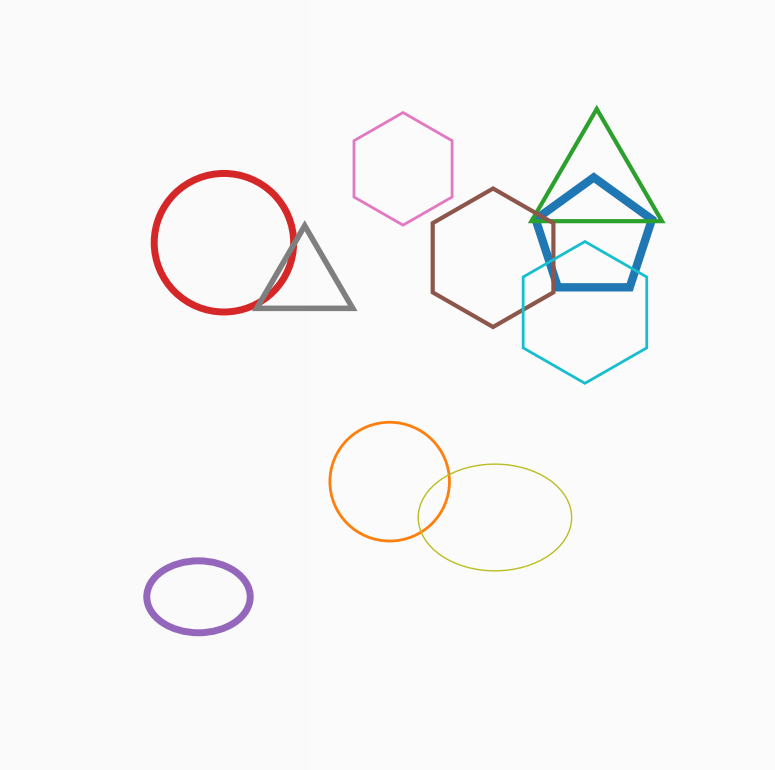[{"shape": "pentagon", "thickness": 3, "radius": 0.39, "center": [0.766, 0.691]}, {"shape": "circle", "thickness": 1, "radius": 0.39, "center": [0.503, 0.374]}, {"shape": "triangle", "thickness": 1.5, "radius": 0.49, "center": [0.77, 0.761]}, {"shape": "circle", "thickness": 2.5, "radius": 0.45, "center": [0.289, 0.685]}, {"shape": "oval", "thickness": 2.5, "radius": 0.33, "center": [0.256, 0.225]}, {"shape": "hexagon", "thickness": 1.5, "radius": 0.45, "center": [0.636, 0.665]}, {"shape": "hexagon", "thickness": 1, "radius": 0.37, "center": [0.52, 0.781]}, {"shape": "triangle", "thickness": 2, "radius": 0.36, "center": [0.393, 0.635]}, {"shape": "oval", "thickness": 0.5, "radius": 0.49, "center": [0.639, 0.328]}, {"shape": "hexagon", "thickness": 1, "radius": 0.46, "center": [0.755, 0.594]}]